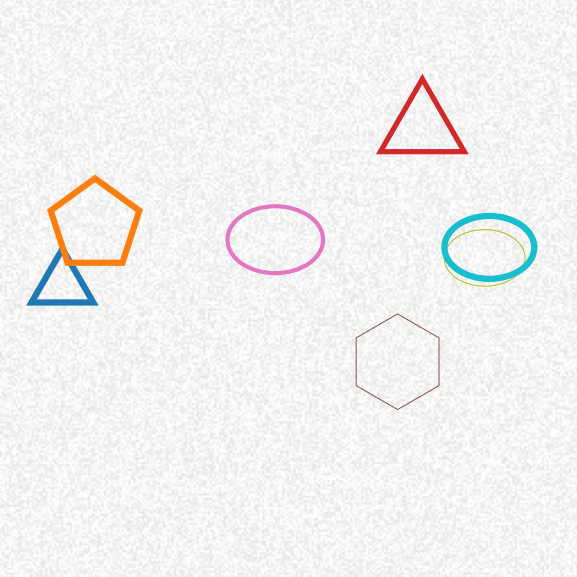[{"shape": "triangle", "thickness": 3, "radius": 0.31, "center": [0.108, 0.506]}, {"shape": "pentagon", "thickness": 3, "radius": 0.4, "center": [0.165, 0.609]}, {"shape": "triangle", "thickness": 2.5, "radius": 0.42, "center": [0.731, 0.778]}, {"shape": "hexagon", "thickness": 0.5, "radius": 0.41, "center": [0.688, 0.373]}, {"shape": "oval", "thickness": 2, "radius": 0.41, "center": [0.477, 0.584]}, {"shape": "oval", "thickness": 0.5, "radius": 0.35, "center": [0.839, 0.553]}, {"shape": "oval", "thickness": 3, "radius": 0.39, "center": [0.847, 0.571]}]